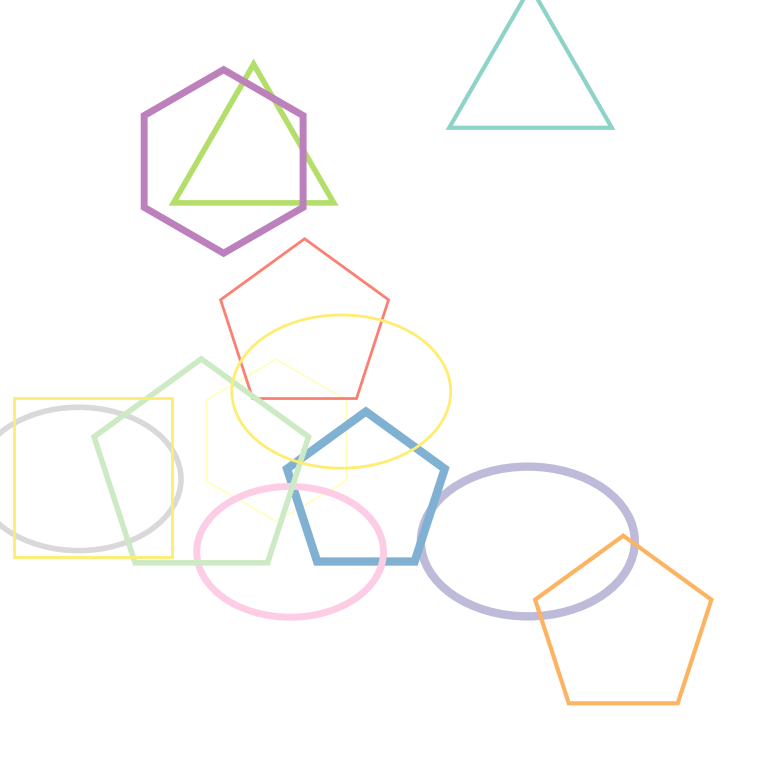[{"shape": "triangle", "thickness": 1.5, "radius": 0.61, "center": [0.689, 0.895]}, {"shape": "hexagon", "thickness": 0.5, "radius": 0.53, "center": [0.359, 0.428]}, {"shape": "oval", "thickness": 3, "radius": 0.69, "center": [0.686, 0.297]}, {"shape": "pentagon", "thickness": 1, "radius": 0.57, "center": [0.396, 0.575]}, {"shape": "pentagon", "thickness": 3, "radius": 0.54, "center": [0.475, 0.358]}, {"shape": "pentagon", "thickness": 1.5, "radius": 0.6, "center": [0.809, 0.184]}, {"shape": "triangle", "thickness": 2, "radius": 0.6, "center": [0.329, 0.797]}, {"shape": "oval", "thickness": 2.5, "radius": 0.61, "center": [0.377, 0.283]}, {"shape": "oval", "thickness": 2, "radius": 0.66, "center": [0.102, 0.378]}, {"shape": "hexagon", "thickness": 2.5, "radius": 0.6, "center": [0.29, 0.79]}, {"shape": "pentagon", "thickness": 2, "radius": 0.73, "center": [0.261, 0.388]}, {"shape": "square", "thickness": 1, "radius": 0.51, "center": [0.12, 0.38]}, {"shape": "oval", "thickness": 1, "radius": 0.71, "center": [0.443, 0.491]}]